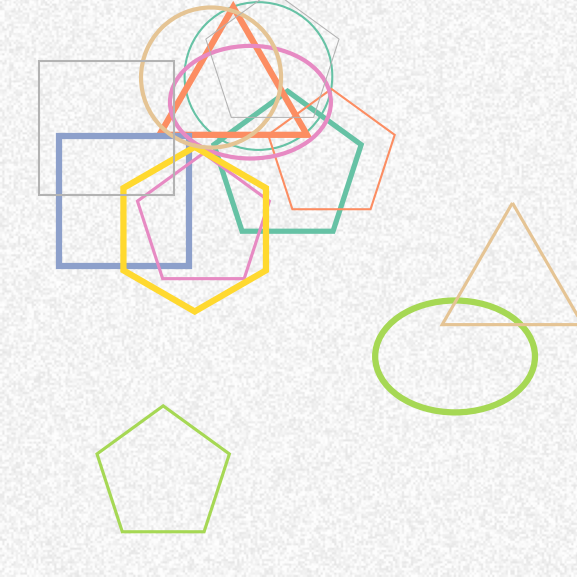[{"shape": "pentagon", "thickness": 2.5, "radius": 0.67, "center": [0.498, 0.707]}, {"shape": "circle", "thickness": 1, "radius": 0.64, "center": [0.447, 0.867]}, {"shape": "pentagon", "thickness": 1, "radius": 0.58, "center": [0.574, 0.73]}, {"shape": "triangle", "thickness": 3, "radius": 0.74, "center": [0.404, 0.839]}, {"shape": "square", "thickness": 3, "radius": 0.56, "center": [0.215, 0.651]}, {"shape": "pentagon", "thickness": 1.5, "radius": 0.6, "center": [0.352, 0.614]}, {"shape": "oval", "thickness": 2, "radius": 0.7, "center": [0.434, 0.822]}, {"shape": "pentagon", "thickness": 1.5, "radius": 0.6, "center": [0.283, 0.176]}, {"shape": "oval", "thickness": 3, "radius": 0.69, "center": [0.788, 0.382]}, {"shape": "hexagon", "thickness": 3, "radius": 0.71, "center": [0.337, 0.602]}, {"shape": "triangle", "thickness": 1.5, "radius": 0.7, "center": [0.887, 0.507]}, {"shape": "circle", "thickness": 2, "radius": 0.61, "center": [0.365, 0.865]}, {"shape": "pentagon", "thickness": 0.5, "radius": 0.61, "center": [0.472, 0.894]}, {"shape": "square", "thickness": 1, "radius": 0.58, "center": [0.185, 0.778]}]